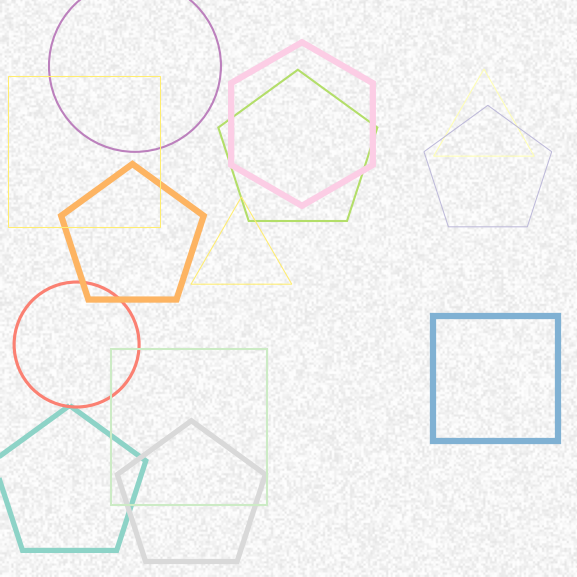[{"shape": "pentagon", "thickness": 2.5, "radius": 0.69, "center": [0.121, 0.158]}, {"shape": "triangle", "thickness": 0.5, "radius": 0.5, "center": [0.838, 0.779]}, {"shape": "pentagon", "thickness": 0.5, "radius": 0.58, "center": [0.845, 0.7]}, {"shape": "circle", "thickness": 1.5, "radius": 0.54, "center": [0.133, 0.403]}, {"shape": "square", "thickness": 3, "radius": 0.54, "center": [0.858, 0.343]}, {"shape": "pentagon", "thickness": 3, "radius": 0.65, "center": [0.229, 0.585]}, {"shape": "pentagon", "thickness": 1, "radius": 0.72, "center": [0.516, 0.734]}, {"shape": "hexagon", "thickness": 3, "radius": 0.71, "center": [0.523, 0.784]}, {"shape": "pentagon", "thickness": 2.5, "radius": 0.67, "center": [0.331, 0.136]}, {"shape": "circle", "thickness": 1, "radius": 0.74, "center": [0.234, 0.885]}, {"shape": "square", "thickness": 1, "radius": 0.67, "center": [0.328, 0.259]}, {"shape": "square", "thickness": 0.5, "radius": 0.66, "center": [0.145, 0.736]}, {"shape": "triangle", "thickness": 0.5, "radius": 0.5, "center": [0.418, 0.557]}]